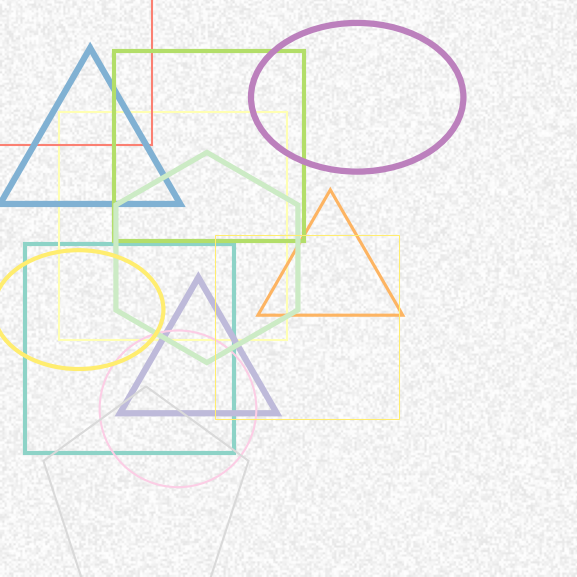[{"shape": "square", "thickness": 2, "radius": 0.9, "center": [0.224, 0.395]}, {"shape": "square", "thickness": 1, "radius": 0.99, "center": [0.3, 0.608]}, {"shape": "triangle", "thickness": 3, "radius": 0.78, "center": [0.344, 0.362]}, {"shape": "square", "thickness": 1, "radius": 0.73, "center": [0.118, 0.894]}, {"shape": "triangle", "thickness": 3, "radius": 0.9, "center": [0.156, 0.736]}, {"shape": "triangle", "thickness": 1.5, "radius": 0.72, "center": [0.572, 0.526]}, {"shape": "square", "thickness": 2, "radius": 0.82, "center": [0.361, 0.746]}, {"shape": "circle", "thickness": 1, "radius": 0.68, "center": [0.308, 0.291]}, {"shape": "pentagon", "thickness": 1, "radius": 0.93, "center": [0.253, 0.143]}, {"shape": "oval", "thickness": 3, "radius": 0.92, "center": [0.619, 0.831]}, {"shape": "hexagon", "thickness": 2.5, "radius": 0.91, "center": [0.358, 0.553]}, {"shape": "oval", "thickness": 2, "radius": 0.73, "center": [0.136, 0.463]}, {"shape": "square", "thickness": 0.5, "radius": 0.8, "center": [0.531, 0.433]}]